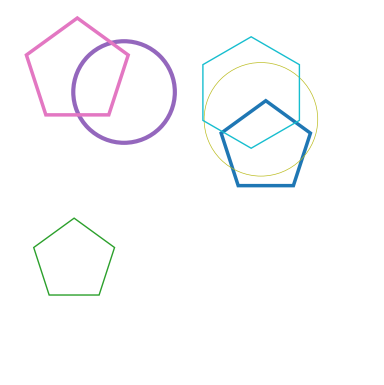[{"shape": "pentagon", "thickness": 2.5, "radius": 0.61, "center": [0.69, 0.616]}, {"shape": "pentagon", "thickness": 1, "radius": 0.55, "center": [0.193, 0.323]}, {"shape": "circle", "thickness": 3, "radius": 0.66, "center": [0.322, 0.761]}, {"shape": "pentagon", "thickness": 2.5, "radius": 0.7, "center": [0.201, 0.814]}, {"shape": "circle", "thickness": 0.5, "radius": 0.74, "center": [0.678, 0.69]}, {"shape": "hexagon", "thickness": 1, "radius": 0.72, "center": [0.652, 0.76]}]